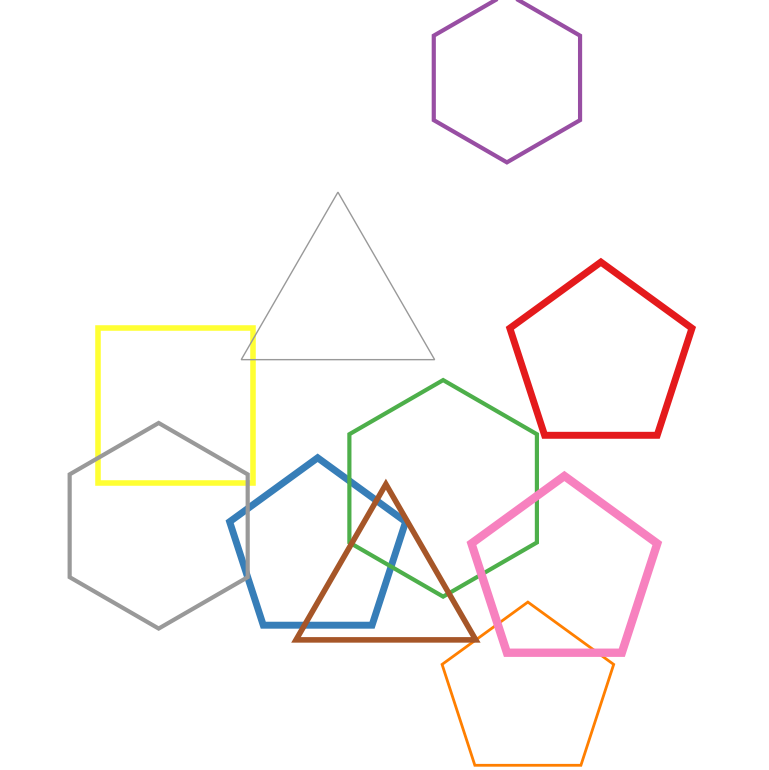[{"shape": "pentagon", "thickness": 2.5, "radius": 0.62, "center": [0.78, 0.535]}, {"shape": "pentagon", "thickness": 2.5, "radius": 0.6, "center": [0.413, 0.285]}, {"shape": "hexagon", "thickness": 1.5, "radius": 0.7, "center": [0.576, 0.366]}, {"shape": "hexagon", "thickness": 1.5, "radius": 0.55, "center": [0.658, 0.899]}, {"shape": "pentagon", "thickness": 1, "radius": 0.59, "center": [0.686, 0.101]}, {"shape": "square", "thickness": 2, "radius": 0.51, "center": [0.228, 0.473]}, {"shape": "triangle", "thickness": 2, "radius": 0.67, "center": [0.501, 0.236]}, {"shape": "pentagon", "thickness": 3, "radius": 0.63, "center": [0.733, 0.255]}, {"shape": "hexagon", "thickness": 1.5, "radius": 0.67, "center": [0.206, 0.317]}, {"shape": "triangle", "thickness": 0.5, "radius": 0.73, "center": [0.439, 0.605]}]